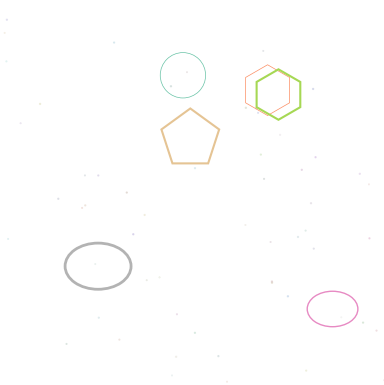[{"shape": "circle", "thickness": 0.5, "radius": 0.29, "center": [0.475, 0.804]}, {"shape": "hexagon", "thickness": 0.5, "radius": 0.33, "center": [0.695, 0.766]}, {"shape": "oval", "thickness": 1, "radius": 0.33, "center": [0.864, 0.197]}, {"shape": "hexagon", "thickness": 1.5, "radius": 0.33, "center": [0.723, 0.754]}, {"shape": "pentagon", "thickness": 1.5, "radius": 0.39, "center": [0.494, 0.639]}, {"shape": "oval", "thickness": 2, "radius": 0.43, "center": [0.255, 0.309]}]